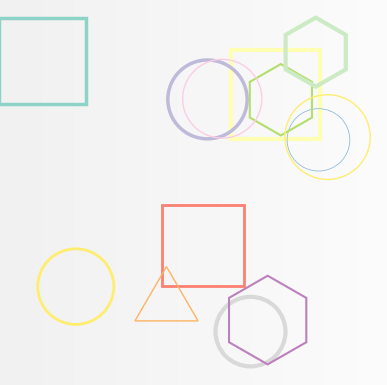[{"shape": "square", "thickness": 2.5, "radius": 0.56, "center": [0.11, 0.841]}, {"shape": "square", "thickness": 3, "radius": 0.58, "center": [0.711, 0.755]}, {"shape": "circle", "thickness": 2.5, "radius": 0.51, "center": [0.535, 0.742]}, {"shape": "square", "thickness": 2, "radius": 0.52, "center": [0.524, 0.363]}, {"shape": "circle", "thickness": 0.5, "radius": 0.4, "center": [0.822, 0.637]}, {"shape": "triangle", "thickness": 1, "radius": 0.47, "center": [0.43, 0.214]}, {"shape": "hexagon", "thickness": 1.5, "radius": 0.46, "center": [0.725, 0.741]}, {"shape": "circle", "thickness": 1, "radius": 0.51, "center": [0.574, 0.744]}, {"shape": "circle", "thickness": 3, "radius": 0.45, "center": [0.646, 0.139]}, {"shape": "hexagon", "thickness": 1.5, "radius": 0.58, "center": [0.691, 0.169]}, {"shape": "hexagon", "thickness": 3, "radius": 0.45, "center": [0.815, 0.865]}, {"shape": "circle", "thickness": 2, "radius": 0.49, "center": [0.195, 0.256]}, {"shape": "circle", "thickness": 1, "radius": 0.55, "center": [0.845, 0.644]}]